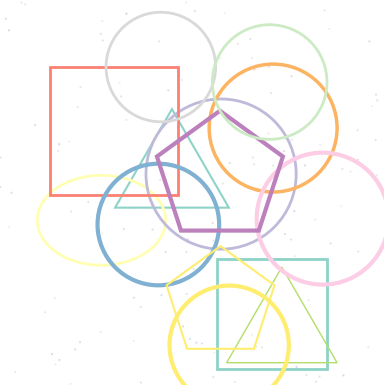[{"shape": "triangle", "thickness": 1.5, "radius": 0.85, "center": [0.447, 0.546]}, {"shape": "square", "thickness": 2, "radius": 0.71, "center": [0.707, 0.184]}, {"shape": "oval", "thickness": 2, "radius": 0.83, "center": [0.263, 0.428]}, {"shape": "circle", "thickness": 2, "radius": 0.98, "center": [0.574, 0.548]}, {"shape": "square", "thickness": 2, "radius": 0.83, "center": [0.296, 0.661]}, {"shape": "circle", "thickness": 3, "radius": 0.79, "center": [0.411, 0.417]}, {"shape": "circle", "thickness": 2.5, "radius": 0.83, "center": [0.709, 0.667]}, {"shape": "triangle", "thickness": 1, "radius": 0.83, "center": [0.732, 0.141]}, {"shape": "circle", "thickness": 3, "radius": 0.86, "center": [0.838, 0.432]}, {"shape": "circle", "thickness": 2, "radius": 0.71, "center": [0.418, 0.826]}, {"shape": "pentagon", "thickness": 3, "radius": 0.86, "center": [0.571, 0.54]}, {"shape": "circle", "thickness": 2, "radius": 0.74, "center": [0.7, 0.787]}, {"shape": "pentagon", "thickness": 1.5, "radius": 0.74, "center": [0.573, 0.213]}, {"shape": "circle", "thickness": 3, "radius": 0.77, "center": [0.595, 0.103]}]